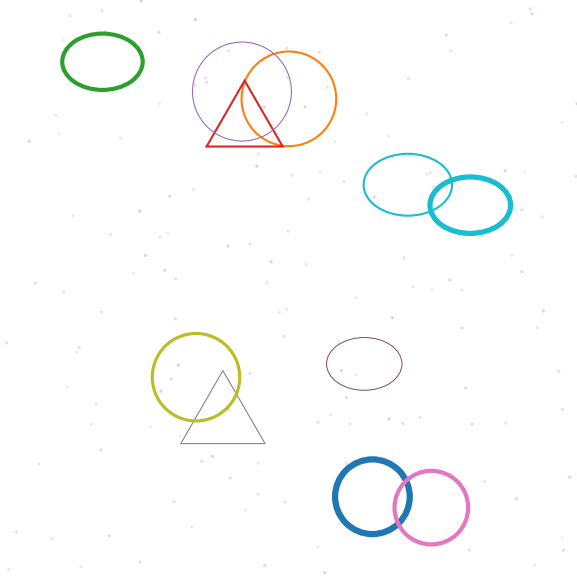[{"shape": "circle", "thickness": 3, "radius": 0.32, "center": [0.645, 0.139]}, {"shape": "circle", "thickness": 1, "radius": 0.41, "center": [0.5, 0.828]}, {"shape": "oval", "thickness": 2, "radius": 0.35, "center": [0.177, 0.892]}, {"shape": "triangle", "thickness": 1, "radius": 0.38, "center": [0.424, 0.783]}, {"shape": "circle", "thickness": 0.5, "radius": 0.43, "center": [0.419, 0.841]}, {"shape": "oval", "thickness": 0.5, "radius": 0.33, "center": [0.631, 0.369]}, {"shape": "circle", "thickness": 2, "radius": 0.32, "center": [0.747, 0.12]}, {"shape": "triangle", "thickness": 0.5, "radius": 0.42, "center": [0.386, 0.273]}, {"shape": "circle", "thickness": 1.5, "radius": 0.38, "center": [0.339, 0.346]}, {"shape": "oval", "thickness": 1, "radius": 0.38, "center": [0.706, 0.679]}, {"shape": "oval", "thickness": 2.5, "radius": 0.35, "center": [0.814, 0.644]}]